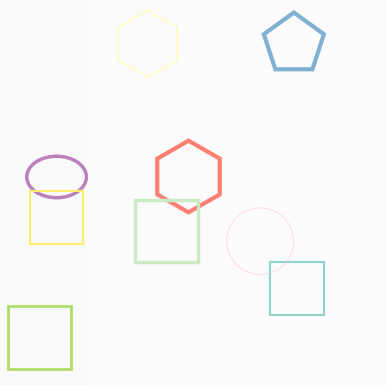[{"shape": "square", "thickness": 1.5, "radius": 0.34, "center": [0.767, 0.25]}, {"shape": "hexagon", "thickness": 1, "radius": 0.43, "center": [0.381, 0.886]}, {"shape": "hexagon", "thickness": 3, "radius": 0.47, "center": [0.486, 0.541]}, {"shape": "pentagon", "thickness": 3, "radius": 0.41, "center": [0.758, 0.886]}, {"shape": "square", "thickness": 2, "radius": 0.41, "center": [0.102, 0.123]}, {"shape": "circle", "thickness": 0.5, "radius": 0.43, "center": [0.671, 0.374]}, {"shape": "oval", "thickness": 2.5, "radius": 0.38, "center": [0.146, 0.54]}, {"shape": "square", "thickness": 2.5, "radius": 0.4, "center": [0.43, 0.399]}, {"shape": "square", "thickness": 1.5, "radius": 0.34, "center": [0.147, 0.435]}]